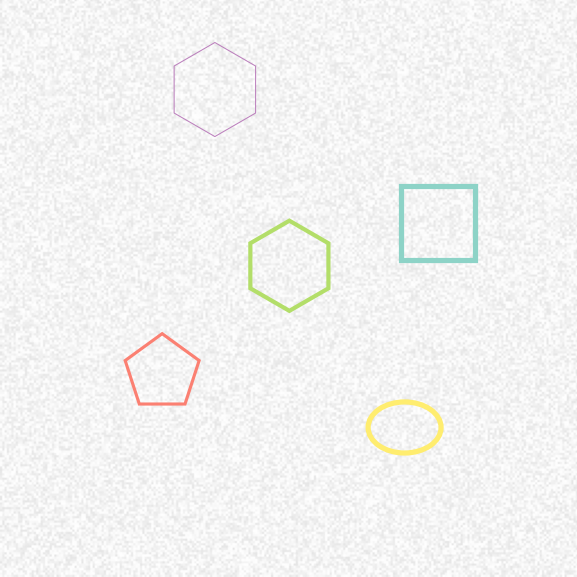[{"shape": "square", "thickness": 2.5, "radius": 0.32, "center": [0.758, 0.613]}, {"shape": "pentagon", "thickness": 1.5, "radius": 0.34, "center": [0.281, 0.354]}, {"shape": "hexagon", "thickness": 2, "radius": 0.39, "center": [0.501, 0.539]}, {"shape": "hexagon", "thickness": 0.5, "radius": 0.41, "center": [0.372, 0.844]}, {"shape": "oval", "thickness": 2.5, "radius": 0.32, "center": [0.701, 0.259]}]